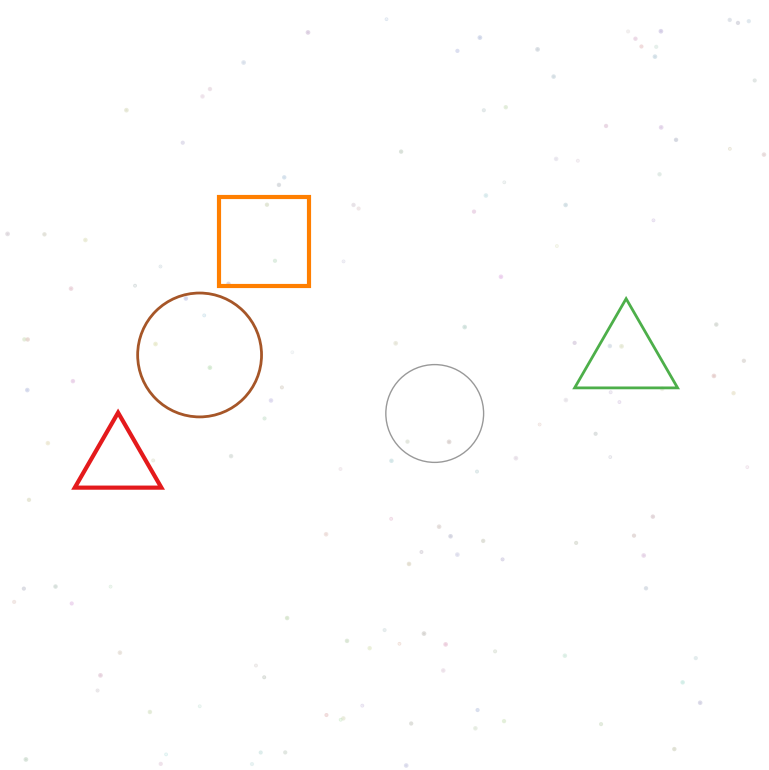[{"shape": "triangle", "thickness": 1.5, "radius": 0.32, "center": [0.153, 0.399]}, {"shape": "triangle", "thickness": 1, "radius": 0.39, "center": [0.813, 0.535]}, {"shape": "square", "thickness": 1.5, "radius": 0.29, "center": [0.343, 0.686]}, {"shape": "circle", "thickness": 1, "radius": 0.4, "center": [0.259, 0.539]}, {"shape": "circle", "thickness": 0.5, "radius": 0.32, "center": [0.565, 0.463]}]